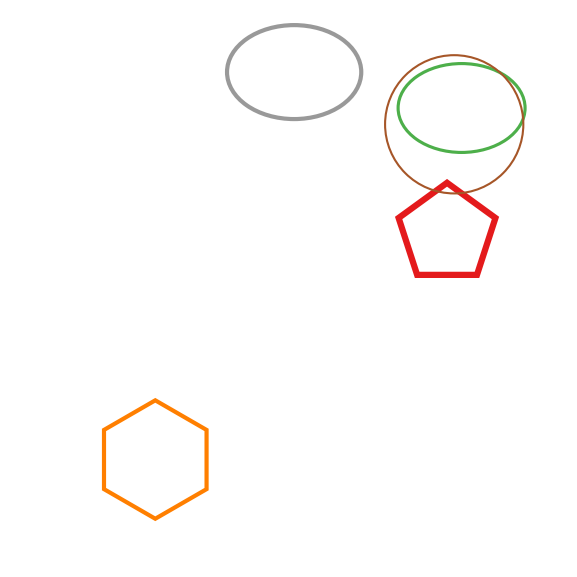[{"shape": "pentagon", "thickness": 3, "radius": 0.44, "center": [0.774, 0.594]}, {"shape": "oval", "thickness": 1.5, "radius": 0.55, "center": [0.799, 0.812]}, {"shape": "hexagon", "thickness": 2, "radius": 0.51, "center": [0.269, 0.203]}, {"shape": "circle", "thickness": 1, "radius": 0.6, "center": [0.787, 0.784]}, {"shape": "oval", "thickness": 2, "radius": 0.58, "center": [0.509, 0.874]}]